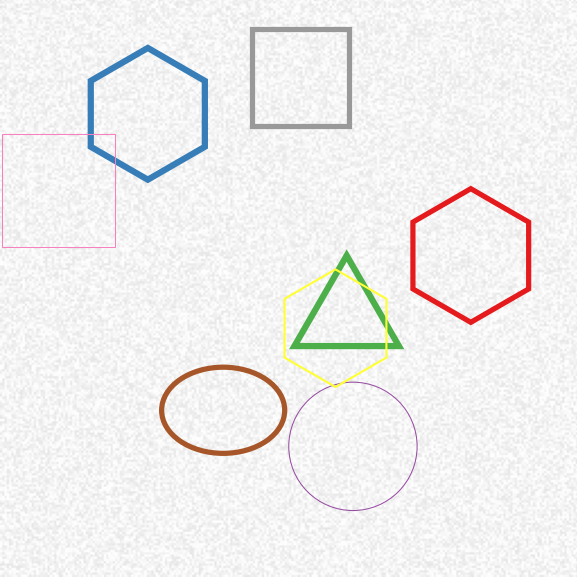[{"shape": "hexagon", "thickness": 2.5, "radius": 0.58, "center": [0.815, 0.557]}, {"shape": "hexagon", "thickness": 3, "radius": 0.57, "center": [0.256, 0.802]}, {"shape": "triangle", "thickness": 3, "radius": 0.52, "center": [0.6, 0.452]}, {"shape": "circle", "thickness": 0.5, "radius": 0.56, "center": [0.611, 0.226]}, {"shape": "hexagon", "thickness": 1, "radius": 0.51, "center": [0.581, 0.431]}, {"shape": "oval", "thickness": 2.5, "radius": 0.53, "center": [0.386, 0.289]}, {"shape": "square", "thickness": 0.5, "radius": 0.49, "center": [0.101, 0.669]}, {"shape": "square", "thickness": 2.5, "radius": 0.42, "center": [0.521, 0.865]}]